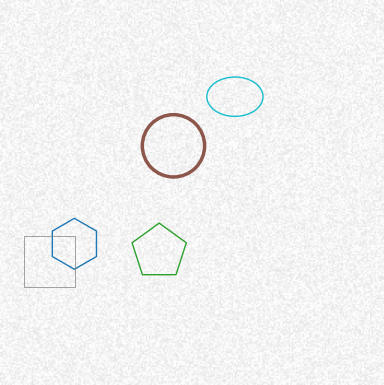[{"shape": "hexagon", "thickness": 1, "radius": 0.33, "center": [0.193, 0.367]}, {"shape": "pentagon", "thickness": 1, "radius": 0.37, "center": [0.414, 0.346]}, {"shape": "circle", "thickness": 2.5, "radius": 0.4, "center": [0.451, 0.621]}, {"shape": "square", "thickness": 0.5, "radius": 0.33, "center": [0.129, 0.321]}, {"shape": "oval", "thickness": 1, "radius": 0.36, "center": [0.61, 0.749]}]